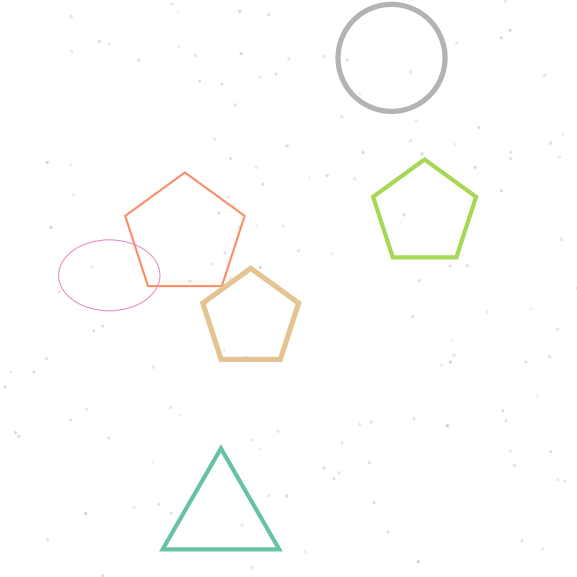[{"shape": "triangle", "thickness": 2, "radius": 0.58, "center": [0.383, 0.106]}, {"shape": "pentagon", "thickness": 1, "radius": 0.54, "center": [0.32, 0.592]}, {"shape": "oval", "thickness": 0.5, "radius": 0.44, "center": [0.189, 0.522]}, {"shape": "pentagon", "thickness": 2, "radius": 0.47, "center": [0.735, 0.629]}, {"shape": "pentagon", "thickness": 2.5, "radius": 0.44, "center": [0.434, 0.447]}, {"shape": "circle", "thickness": 2.5, "radius": 0.46, "center": [0.678, 0.899]}]